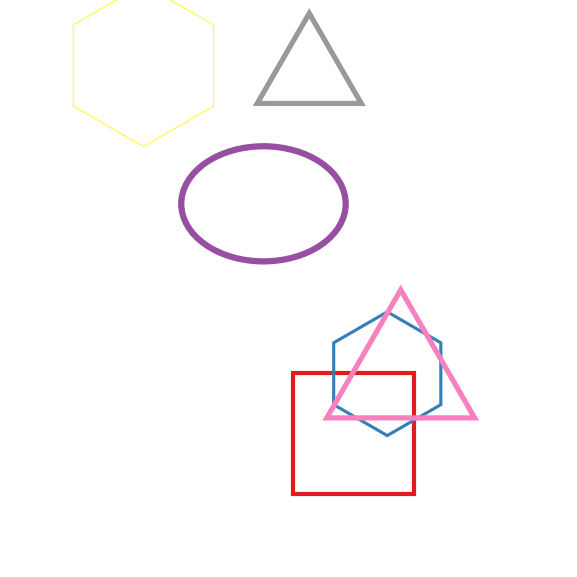[{"shape": "square", "thickness": 2, "radius": 0.52, "center": [0.612, 0.248]}, {"shape": "hexagon", "thickness": 1.5, "radius": 0.54, "center": [0.671, 0.352]}, {"shape": "oval", "thickness": 3, "radius": 0.71, "center": [0.456, 0.646]}, {"shape": "hexagon", "thickness": 0.5, "radius": 0.7, "center": [0.248, 0.886]}, {"shape": "triangle", "thickness": 2.5, "radius": 0.74, "center": [0.694, 0.349]}, {"shape": "triangle", "thickness": 2.5, "radius": 0.52, "center": [0.536, 0.872]}]